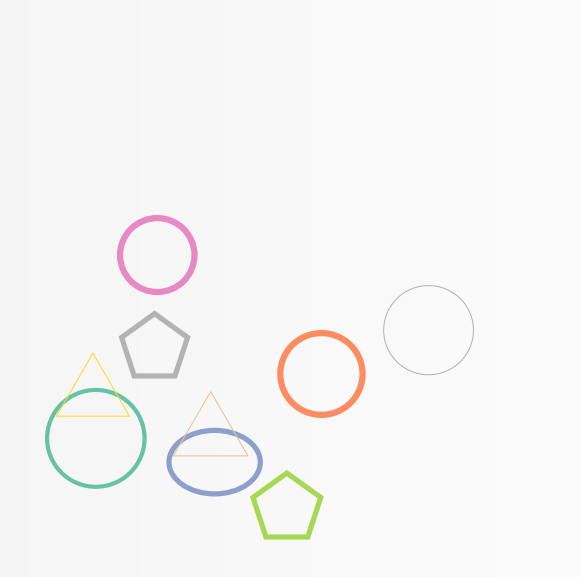[{"shape": "circle", "thickness": 2, "radius": 0.42, "center": [0.165, 0.24]}, {"shape": "circle", "thickness": 3, "radius": 0.35, "center": [0.553, 0.352]}, {"shape": "oval", "thickness": 2.5, "radius": 0.39, "center": [0.369, 0.199]}, {"shape": "circle", "thickness": 3, "radius": 0.32, "center": [0.271, 0.557]}, {"shape": "pentagon", "thickness": 2.5, "radius": 0.31, "center": [0.494, 0.119]}, {"shape": "triangle", "thickness": 0.5, "radius": 0.36, "center": [0.16, 0.315]}, {"shape": "triangle", "thickness": 0.5, "radius": 0.37, "center": [0.362, 0.247]}, {"shape": "circle", "thickness": 0.5, "radius": 0.39, "center": [0.737, 0.427]}, {"shape": "pentagon", "thickness": 2.5, "radius": 0.3, "center": [0.266, 0.396]}]